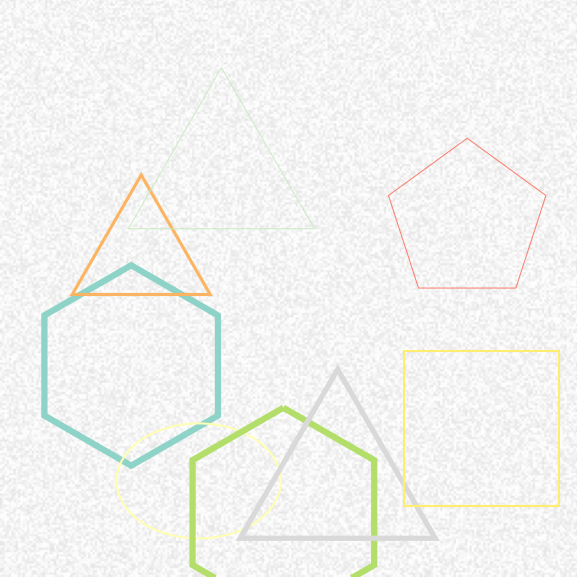[{"shape": "hexagon", "thickness": 3, "radius": 0.87, "center": [0.227, 0.366]}, {"shape": "oval", "thickness": 1, "radius": 0.71, "center": [0.344, 0.166]}, {"shape": "pentagon", "thickness": 0.5, "radius": 0.72, "center": [0.809, 0.616]}, {"shape": "triangle", "thickness": 1.5, "radius": 0.69, "center": [0.245, 0.558]}, {"shape": "hexagon", "thickness": 3, "radius": 0.91, "center": [0.491, 0.112]}, {"shape": "triangle", "thickness": 2.5, "radius": 0.97, "center": [0.585, 0.165]}, {"shape": "triangle", "thickness": 0.5, "radius": 0.93, "center": [0.383, 0.696]}, {"shape": "square", "thickness": 1, "radius": 0.67, "center": [0.833, 0.258]}]